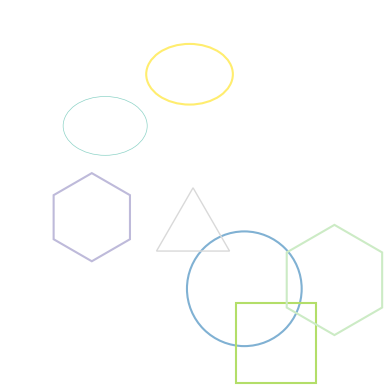[{"shape": "oval", "thickness": 0.5, "radius": 0.55, "center": [0.273, 0.673]}, {"shape": "hexagon", "thickness": 1.5, "radius": 0.57, "center": [0.238, 0.436]}, {"shape": "circle", "thickness": 1.5, "radius": 0.74, "center": [0.635, 0.25]}, {"shape": "square", "thickness": 1.5, "radius": 0.52, "center": [0.717, 0.11]}, {"shape": "triangle", "thickness": 1, "radius": 0.55, "center": [0.501, 0.403]}, {"shape": "hexagon", "thickness": 1.5, "radius": 0.72, "center": [0.869, 0.273]}, {"shape": "oval", "thickness": 1.5, "radius": 0.56, "center": [0.492, 0.807]}]